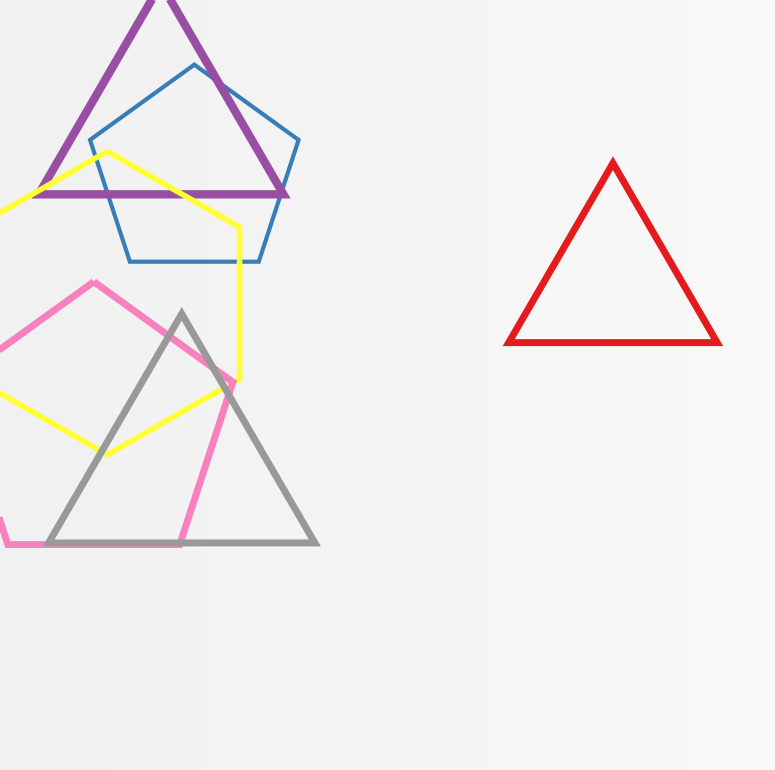[{"shape": "triangle", "thickness": 2.5, "radius": 0.78, "center": [0.791, 0.633]}, {"shape": "pentagon", "thickness": 1.5, "radius": 0.71, "center": [0.251, 0.775]}, {"shape": "triangle", "thickness": 3, "radius": 0.91, "center": [0.208, 0.839]}, {"shape": "hexagon", "thickness": 2, "radius": 0.99, "center": [0.138, 0.606]}, {"shape": "pentagon", "thickness": 2.5, "radius": 0.94, "center": [0.121, 0.445]}, {"shape": "triangle", "thickness": 2.5, "radius": 0.99, "center": [0.234, 0.394]}]